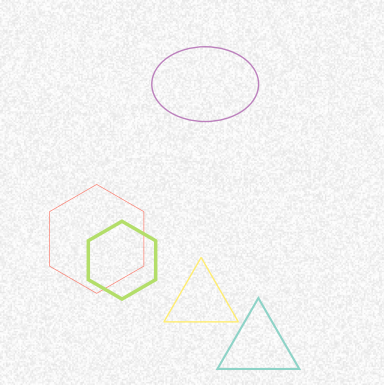[{"shape": "triangle", "thickness": 1.5, "radius": 0.61, "center": [0.671, 0.103]}, {"shape": "hexagon", "thickness": 0.5, "radius": 0.71, "center": [0.251, 0.38]}, {"shape": "hexagon", "thickness": 2.5, "radius": 0.51, "center": [0.317, 0.324]}, {"shape": "oval", "thickness": 1, "radius": 0.69, "center": [0.533, 0.781]}, {"shape": "triangle", "thickness": 1, "radius": 0.56, "center": [0.522, 0.22]}]